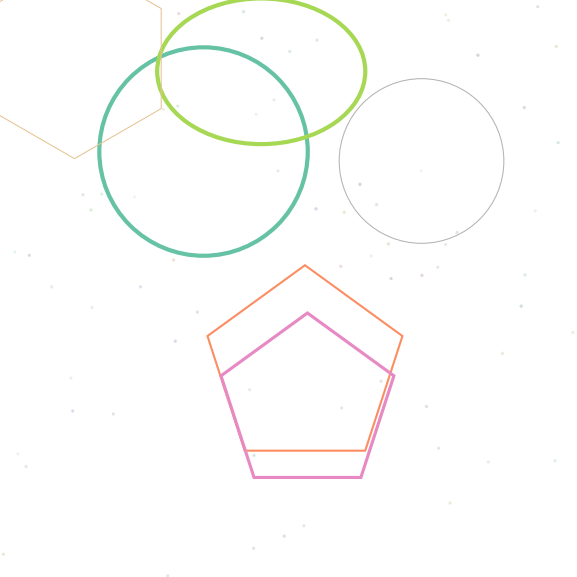[{"shape": "circle", "thickness": 2, "radius": 0.9, "center": [0.352, 0.737]}, {"shape": "pentagon", "thickness": 1, "radius": 0.89, "center": [0.528, 0.362]}, {"shape": "pentagon", "thickness": 1.5, "radius": 0.79, "center": [0.532, 0.3]}, {"shape": "oval", "thickness": 2, "radius": 0.9, "center": [0.452, 0.876]}, {"shape": "hexagon", "thickness": 0.5, "radius": 0.87, "center": [0.129, 0.898]}, {"shape": "circle", "thickness": 0.5, "radius": 0.71, "center": [0.73, 0.72]}]